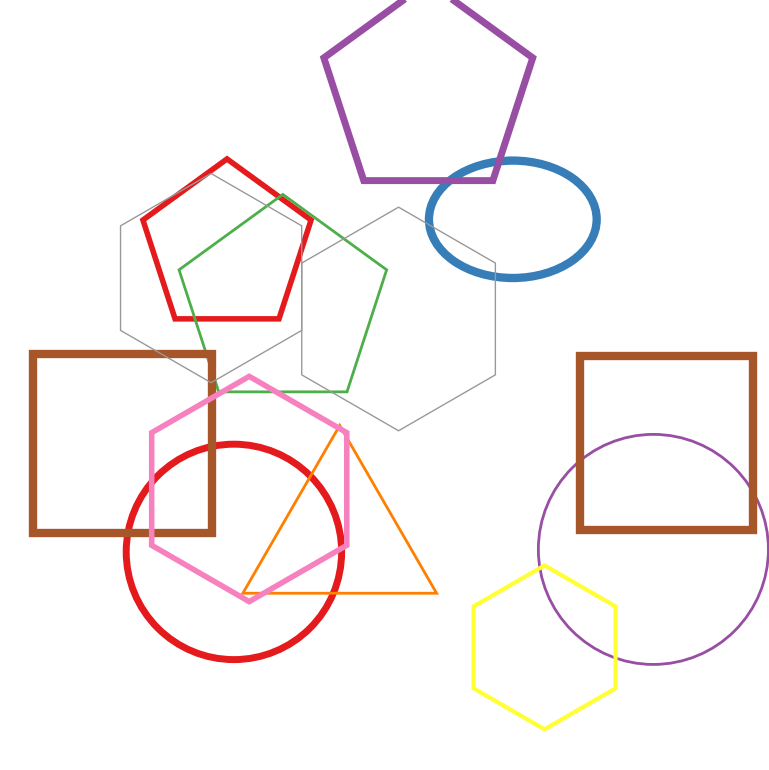[{"shape": "pentagon", "thickness": 2, "radius": 0.57, "center": [0.295, 0.679]}, {"shape": "circle", "thickness": 2.5, "radius": 0.7, "center": [0.304, 0.283]}, {"shape": "oval", "thickness": 3, "radius": 0.54, "center": [0.666, 0.715]}, {"shape": "pentagon", "thickness": 1, "radius": 0.71, "center": [0.367, 0.606]}, {"shape": "pentagon", "thickness": 2.5, "radius": 0.71, "center": [0.556, 0.881]}, {"shape": "circle", "thickness": 1, "radius": 0.75, "center": [0.849, 0.286]}, {"shape": "triangle", "thickness": 1, "radius": 0.73, "center": [0.441, 0.302]}, {"shape": "hexagon", "thickness": 1.5, "radius": 0.53, "center": [0.707, 0.159]}, {"shape": "square", "thickness": 3, "radius": 0.58, "center": [0.159, 0.425]}, {"shape": "square", "thickness": 3, "radius": 0.56, "center": [0.865, 0.424]}, {"shape": "hexagon", "thickness": 2, "radius": 0.73, "center": [0.324, 0.365]}, {"shape": "hexagon", "thickness": 0.5, "radius": 0.68, "center": [0.274, 0.639]}, {"shape": "hexagon", "thickness": 0.5, "radius": 0.73, "center": [0.518, 0.586]}]